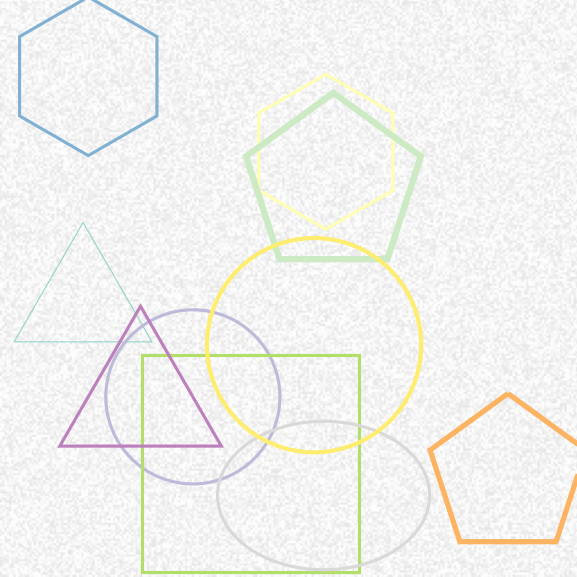[{"shape": "triangle", "thickness": 0.5, "radius": 0.69, "center": [0.144, 0.476]}, {"shape": "hexagon", "thickness": 1.5, "radius": 0.67, "center": [0.564, 0.736]}, {"shape": "circle", "thickness": 1.5, "radius": 0.75, "center": [0.334, 0.312]}, {"shape": "hexagon", "thickness": 1.5, "radius": 0.69, "center": [0.153, 0.867]}, {"shape": "pentagon", "thickness": 2.5, "radius": 0.71, "center": [0.88, 0.176]}, {"shape": "square", "thickness": 1.5, "radius": 0.94, "center": [0.433, 0.197]}, {"shape": "oval", "thickness": 1.5, "radius": 0.92, "center": [0.56, 0.141]}, {"shape": "triangle", "thickness": 1.5, "radius": 0.81, "center": [0.243, 0.307]}, {"shape": "pentagon", "thickness": 3, "radius": 0.8, "center": [0.577, 0.679]}, {"shape": "circle", "thickness": 2, "radius": 0.93, "center": [0.544, 0.401]}]